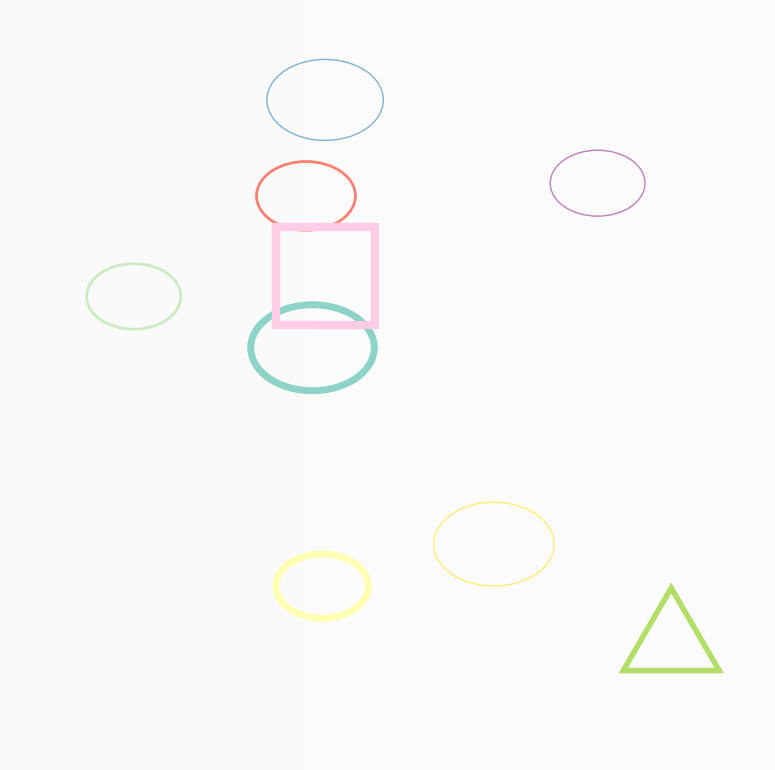[{"shape": "oval", "thickness": 2.5, "radius": 0.4, "center": [0.403, 0.548]}, {"shape": "oval", "thickness": 2.5, "radius": 0.3, "center": [0.416, 0.239]}, {"shape": "oval", "thickness": 1, "radius": 0.32, "center": [0.395, 0.746]}, {"shape": "oval", "thickness": 0.5, "radius": 0.38, "center": [0.419, 0.87]}, {"shape": "triangle", "thickness": 2, "radius": 0.36, "center": [0.866, 0.165]}, {"shape": "square", "thickness": 3, "radius": 0.32, "center": [0.42, 0.641]}, {"shape": "oval", "thickness": 0.5, "radius": 0.31, "center": [0.771, 0.762]}, {"shape": "oval", "thickness": 1, "radius": 0.3, "center": [0.173, 0.615]}, {"shape": "oval", "thickness": 0.5, "radius": 0.39, "center": [0.637, 0.293]}]